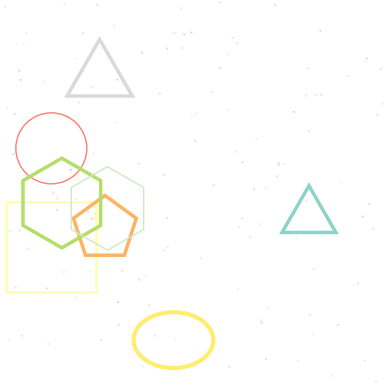[{"shape": "triangle", "thickness": 2.5, "radius": 0.4, "center": [0.803, 0.437]}, {"shape": "square", "thickness": 2, "radius": 0.59, "center": [0.133, 0.359]}, {"shape": "circle", "thickness": 1, "radius": 0.46, "center": [0.133, 0.615]}, {"shape": "pentagon", "thickness": 2.5, "radius": 0.43, "center": [0.272, 0.406]}, {"shape": "hexagon", "thickness": 2.5, "radius": 0.58, "center": [0.161, 0.473]}, {"shape": "triangle", "thickness": 2.5, "radius": 0.49, "center": [0.259, 0.8]}, {"shape": "hexagon", "thickness": 1, "radius": 0.54, "center": [0.279, 0.459]}, {"shape": "oval", "thickness": 3, "radius": 0.52, "center": [0.451, 0.117]}]